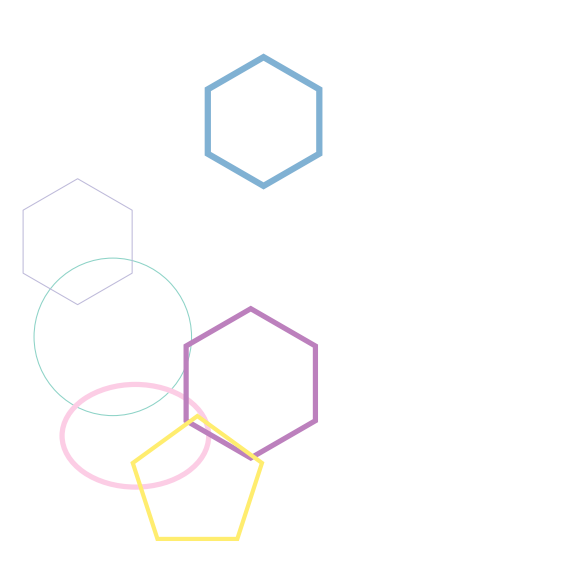[{"shape": "circle", "thickness": 0.5, "radius": 0.68, "center": [0.195, 0.416]}, {"shape": "hexagon", "thickness": 0.5, "radius": 0.55, "center": [0.134, 0.581]}, {"shape": "hexagon", "thickness": 3, "radius": 0.56, "center": [0.456, 0.789]}, {"shape": "oval", "thickness": 2.5, "radius": 0.63, "center": [0.234, 0.245]}, {"shape": "hexagon", "thickness": 2.5, "radius": 0.65, "center": [0.434, 0.335]}, {"shape": "pentagon", "thickness": 2, "radius": 0.59, "center": [0.342, 0.161]}]